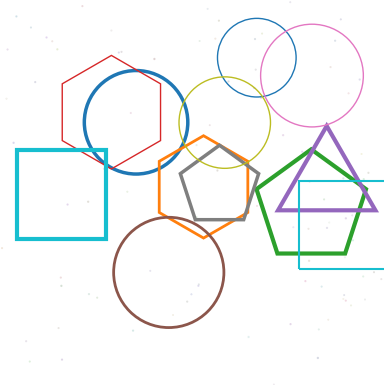[{"shape": "circle", "thickness": 1, "radius": 0.51, "center": [0.667, 0.85]}, {"shape": "circle", "thickness": 2.5, "radius": 0.67, "center": [0.353, 0.682]}, {"shape": "hexagon", "thickness": 2, "radius": 0.66, "center": [0.529, 0.515]}, {"shape": "pentagon", "thickness": 3, "radius": 0.75, "center": [0.808, 0.463]}, {"shape": "hexagon", "thickness": 1, "radius": 0.74, "center": [0.289, 0.709]}, {"shape": "triangle", "thickness": 3, "radius": 0.73, "center": [0.849, 0.527]}, {"shape": "circle", "thickness": 2, "radius": 0.72, "center": [0.438, 0.292]}, {"shape": "circle", "thickness": 1, "radius": 0.67, "center": [0.81, 0.804]}, {"shape": "pentagon", "thickness": 2.5, "radius": 0.53, "center": [0.57, 0.516]}, {"shape": "circle", "thickness": 1, "radius": 0.59, "center": [0.584, 0.682]}, {"shape": "square", "thickness": 3, "radius": 0.58, "center": [0.159, 0.495]}, {"shape": "square", "thickness": 1.5, "radius": 0.57, "center": [0.892, 0.415]}]